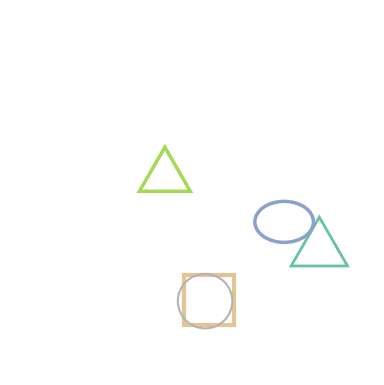[{"shape": "triangle", "thickness": 2, "radius": 0.42, "center": [0.829, 0.351]}, {"shape": "oval", "thickness": 2.5, "radius": 0.38, "center": [0.738, 0.424]}, {"shape": "triangle", "thickness": 2.5, "radius": 0.38, "center": [0.428, 0.541]}, {"shape": "square", "thickness": 3, "radius": 0.32, "center": [0.543, 0.22]}, {"shape": "circle", "thickness": 1.5, "radius": 0.35, "center": [0.533, 0.218]}]